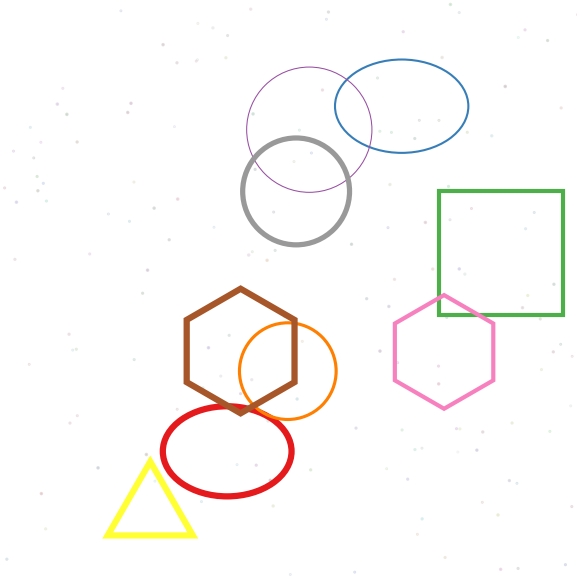[{"shape": "oval", "thickness": 3, "radius": 0.56, "center": [0.393, 0.218]}, {"shape": "oval", "thickness": 1, "radius": 0.58, "center": [0.696, 0.815]}, {"shape": "square", "thickness": 2, "radius": 0.54, "center": [0.867, 0.561]}, {"shape": "circle", "thickness": 0.5, "radius": 0.54, "center": [0.536, 0.775]}, {"shape": "circle", "thickness": 1.5, "radius": 0.42, "center": [0.498, 0.356]}, {"shape": "triangle", "thickness": 3, "radius": 0.43, "center": [0.26, 0.115]}, {"shape": "hexagon", "thickness": 3, "radius": 0.54, "center": [0.417, 0.391]}, {"shape": "hexagon", "thickness": 2, "radius": 0.49, "center": [0.769, 0.39]}, {"shape": "circle", "thickness": 2.5, "radius": 0.46, "center": [0.513, 0.668]}]